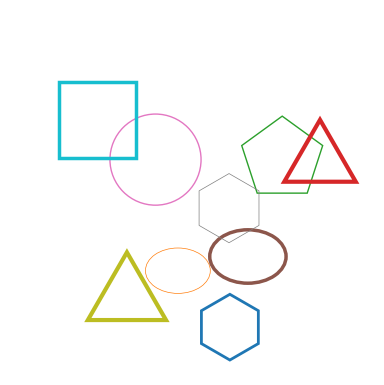[{"shape": "hexagon", "thickness": 2, "radius": 0.43, "center": [0.597, 0.15]}, {"shape": "oval", "thickness": 0.5, "radius": 0.42, "center": [0.462, 0.297]}, {"shape": "pentagon", "thickness": 1, "radius": 0.55, "center": [0.733, 0.588]}, {"shape": "triangle", "thickness": 3, "radius": 0.54, "center": [0.831, 0.582]}, {"shape": "oval", "thickness": 2.5, "radius": 0.5, "center": [0.644, 0.334]}, {"shape": "circle", "thickness": 1, "radius": 0.59, "center": [0.404, 0.585]}, {"shape": "hexagon", "thickness": 0.5, "radius": 0.45, "center": [0.595, 0.459]}, {"shape": "triangle", "thickness": 3, "radius": 0.59, "center": [0.33, 0.227]}, {"shape": "square", "thickness": 2.5, "radius": 0.5, "center": [0.253, 0.688]}]